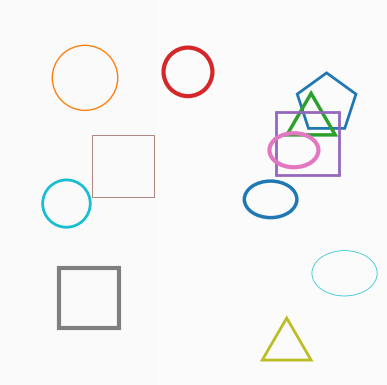[{"shape": "pentagon", "thickness": 2, "radius": 0.4, "center": [0.843, 0.731]}, {"shape": "oval", "thickness": 2.5, "radius": 0.34, "center": [0.698, 0.482]}, {"shape": "circle", "thickness": 1, "radius": 0.42, "center": [0.219, 0.798]}, {"shape": "triangle", "thickness": 2.5, "radius": 0.36, "center": [0.803, 0.686]}, {"shape": "circle", "thickness": 3, "radius": 0.32, "center": [0.485, 0.813]}, {"shape": "square", "thickness": 2, "radius": 0.41, "center": [0.794, 0.628]}, {"shape": "square", "thickness": 0.5, "radius": 0.4, "center": [0.318, 0.568]}, {"shape": "oval", "thickness": 3, "radius": 0.32, "center": [0.759, 0.61]}, {"shape": "square", "thickness": 3, "radius": 0.39, "center": [0.229, 0.227]}, {"shape": "triangle", "thickness": 2, "radius": 0.36, "center": [0.74, 0.101]}, {"shape": "oval", "thickness": 0.5, "radius": 0.42, "center": [0.889, 0.29]}, {"shape": "circle", "thickness": 2, "radius": 0.31, "center": [0.171, 0.471]}]